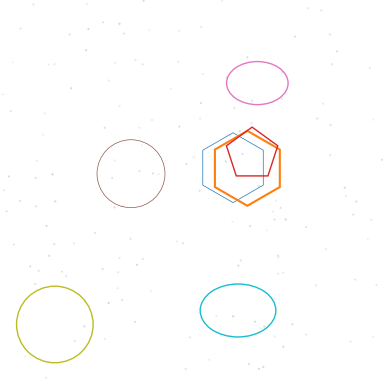[{"shape": "hexagon", "thickness": 0.5, "radius": 0.45, "center": [0.605, 0.564]}, {"shape": "hexagon", "thickness": 1.5, "radius": 0.49, "center": [0.643, 0.563]}, {"shape": "pentagon", "thickness": 1, "radius": 0.35, "center": [0.655, 0.6]}, {"shape": "circle", "thickness": 0.5, "radius": 0.44, "center": [0.34, 0.549]}, {"shape": "oval", "thickness": 1, "radius": 0.4, "center": [0.668, 0.784]}, {"shape": "circle", "thickness": 1, "radius": 0.5, "center": [0.142, 0.157]}, {"shape": "oval", "thickness": 1, "radius": 0.49, "center": [0.618, 0.194]}]